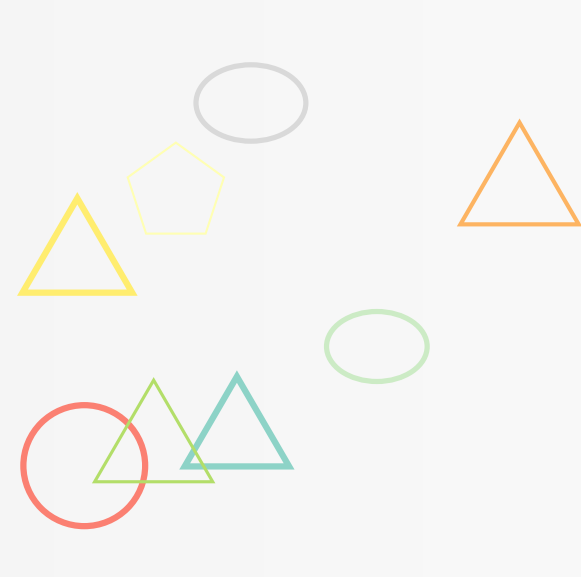[{"shape": "triangle", "thickness": 3, "radius": 0.52, "center": [0.408, 0.243]}, {"shape": "pentagon", "thickness": 1, "radius": 0.44, "center": [0.303, 0.665]}, {"shape": "circle", "thickness": 3, "radius": 0.52, "center": [0.145, 0.193]}, {"shape": "triangle", "thickness": 2, "radius": 0.59, "center": [0.894, 0.669]}, {"shape": "triangle", "thickness": 1.5, "radius": 0.59, "center": [0.264, 0.224]}, {"shape": "oval", "thickness": 2.5, "radius": 0.47, "center": [0.432, 0.821]}, {"shape": "oval", "thickness": 2.5, "radius": 0.43, "center": [0.648, 0.399]}, {"shape": "triangle", "thickness": 3, "radius": 0.54, "center": [0.133, 0.547]}]